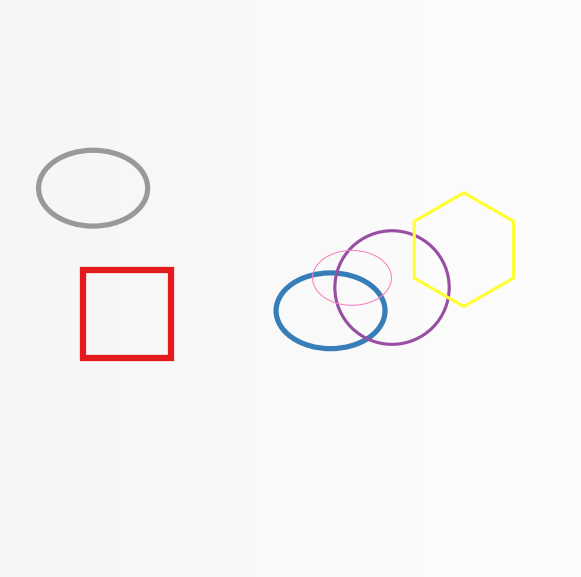[{"shape": "square", "thickness": 3, "radius": 0.38, "center": [0.218, 0.456]}, {"shape": "oval", "thickness": 2.5, "radius": 0.47, "center": [0.569, 0.461]}, {"shape": "circle", "thickness": 1.5, "radius": 0.49, "center": [0.674, 0.501]}, {"shape": "hexagon", "thickness": 1.5, "radius": 0.49, "center": [0.798, 0.567]}, {"shape": "oval", "thickness": 0.5, "radius": 0.34, "center": [0.606, 0.518]}, {"shape": "oval", "thickness": 2.5, "radius": 0.47, "center": [0.16, 0.673]}]